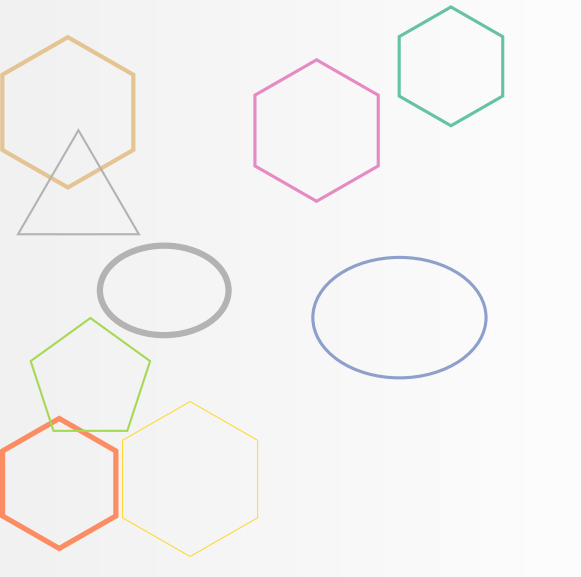[{"shape": "hexagon", "thickness": 1.5, "radius": 0.51, "center": [0.776, 0.884]}, {"shape": "hexagon", "thickness": 2.5, "radius": 0.56, "center": [0.102, 0.162]}, {"shape": "oval", "thickness": 1.5, "radius": 0.74, "center": [0.687, 0.449]}, {"shape": "hexagon", "thickness": 1.5, "radius": 0.61, "center": [0.545, 0.773]}, {"shape": "pentagon", "thickness": 1, "radius": 0.54, "center": [0.156, 0.34]}, {"shape": "hexagon", "thickness": 0.5, "radius": 0.67, "center": [0.327, 0.17]}, {"shape": "hexagon", "thickness": 2, "radius": 0.65, "center": [0.117, 0.805]}, {"shape": "triangle", "thickness": 1, "radius": 0.6, "center": [0.135, 0.654]}, {"shape": "oval", "thickness": 3, "radius": 0.55, "center": [0.283, 0.496]}]